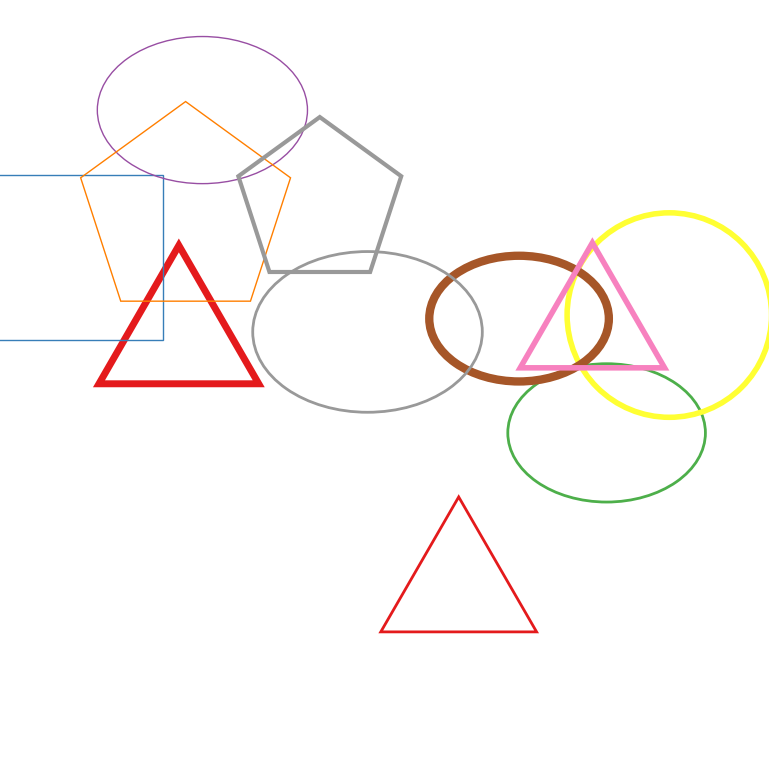[{"shape": "triangle", "thickness": 1, "radius": 0.58, "center": [0.596, 0.238]}, {"shape": "triangle", "thickness": 2.5, "radius": 0.6, "center": [0.232, 0.561]}, {"shape": "square", "thickness": 0.5, "radius": 0.54, "center": [0.105, 0.665]}, {"shape": "oval", "thickness": 1, "radius": 0.64, "center": [0.788, 0.438]}, {"shape": "oval", "thickness": 0.5, "radius": 0.68, "center": [0.263, 0.857]}, {"shape": "pentagon", "thickness": 0.5, "radius": 0.72, "center": [0.241, 0.725]}, {"shape": "circle", "thickness": 2, "radius": 0.66, "center": [0.869, 0.591]}, {"shape": "oval", "thickness": 3, "radius": 0.58, "center": [0.674, 0.586]}, {"shape": "triangle", "thickness": 2, "radius": 0.54, "center": [0.769, 0.576]}, {"shape": "pentagon", "thickness": 1.5, "radius": 0.56, "center": [0.415, 0.737]}, {"shape": "oval", "thickness": 1, "radius": 0.75, "center": [0.477, 0.569]}]